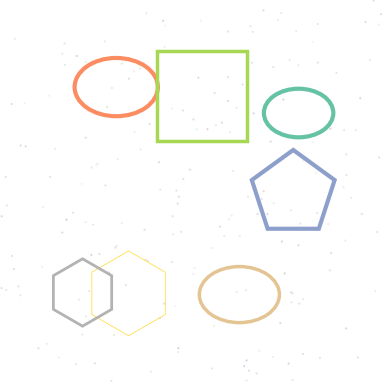[{"shape": "oval", "thickness": 3, "radius": 0.45, "center": [0.776, 0.706]}, {"shape": "oval", "thickness": 3, "radius": 0.54, "center": [0.302, 0.774]}, {"shape": "pentagon", "thickness": 3, "radius": 0.57, "center": [0.762, 0.497]}, {"shape": "square", "thickness": 2.5, "radius": 0.58, "center": [0.525, 0.751]}, {"shape": "hexagon", "thickness": 0.5, "radius": 0.55, "center": [0.334, 0.238]}, {"shape": "oval", "thickness": 2.5, "radius": 0.52, "center": [0.622, 0.235]}, {"shape": "hexagon", "thickness": 2, "radius": 0.44, "center": [0.214, 0.24]}]